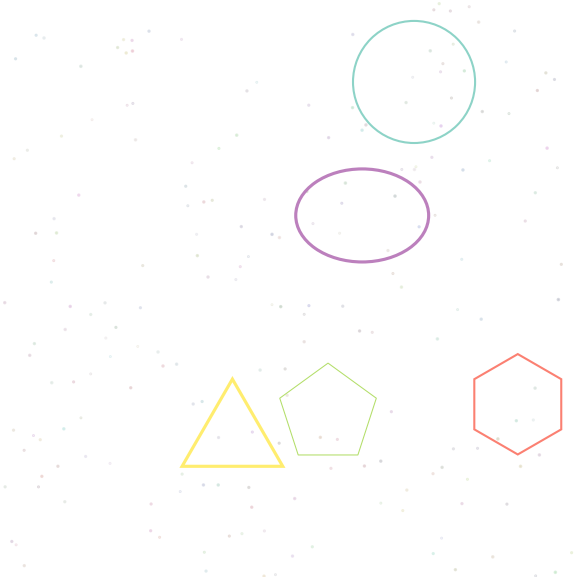[{"shape": "circle", "thickness": 1, "radius": 0.53, "center": [0.717, 0.857]}, {"shape": "hexagon", "thickness": 1, "radius": 0.43, "center": [0.897, 0.299]}, {"shape": "pentagon", "thickness": 0.5, "radius": 0.44, "center": [0.568, 0.282]}, {"shape": "oval", "thickness": 1.5, "radius": 0.58, "center": [0.627, 0.626]}, {"shape": "triangle", "thickness": 1.5, "radius": 0.5, "center": [0.402, 0.242]}]